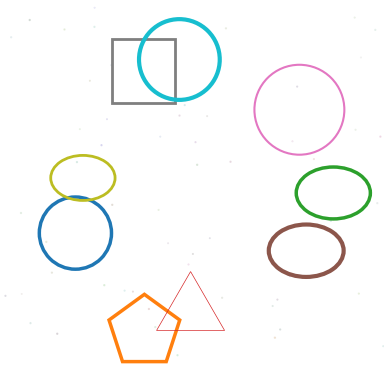[{"shape": "circle", "thickness": 2.5, "radius": 0.47, "center": [0.196, 0.395]}, {"shape": "pentagon", "thickness": 2.5, "radius": 0.48, "center": [0.375, 0.139]}, {"shape": "oval", "thickness": 2.5, "radius": 0.48, "center": [0.866, 0.499]}, {"shape": "triangle", "thickness": 0.5, "radius": 0.51, "center": [0.495, 0.193]}, {"shape": "oval", "thickness": 3, "radius": 0.49, "center": [0.795, 0.349]}, {"shape": "circle", "thickness": 1.5, "radius": 0.58, "center": [0.778, 0.715]}, {"shape": "square", "thickness": 2, "radius": 0.41, "center": [0.373, 0.815]}, {"shape": "oval", "thickness": 2, "radius": 0.42, "center": [0.215, 0.538]}, {"shape": "circle", "thickness": 3, "radius": 0.52, "center": [0.466, 0.845]}]